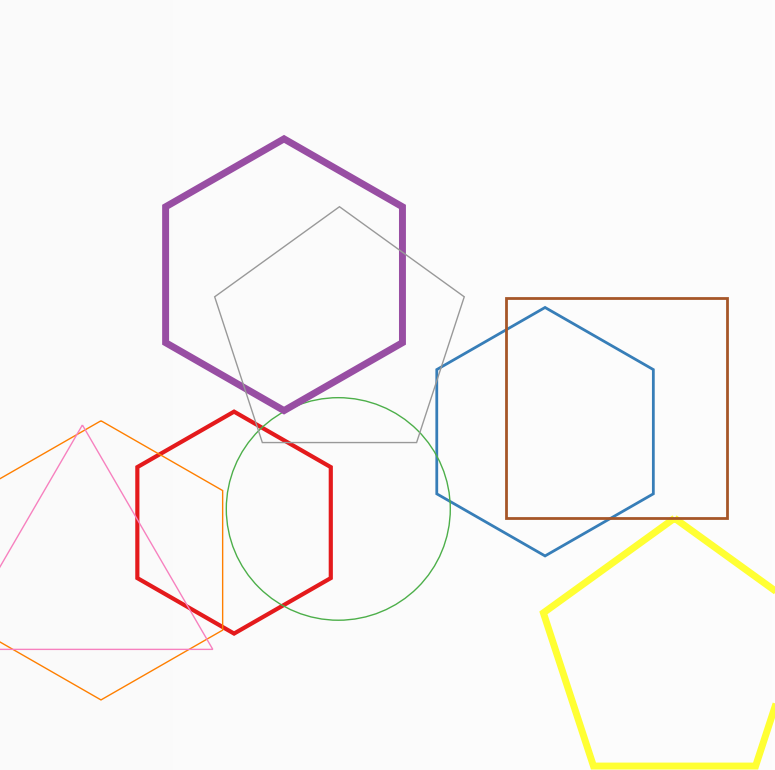[{"shape": "hexagon", "thickness": 1.5, "radius": 0.72, "center": [0.302, 0.321]}, {"shape": "hexagon", "thickness": 1, "radius": 0.81, "center": [0.703, 0.439]}, {"shape": "circle", "thickness": 0.5, "radius": 0.72, "center": [0.437, 0.339]}, {"shape": "hexagon", "thickness": 2.5, "radius": 0.88, "center": [0.366, 0.643]}, {"shape": "hexagon", "thickness": 0.5, "radius": 0.91, "center": [0.13, 0.272]}, {"shape": "pentagon", "thickness": 2.5, "radius": 0.89, "center": [0.87, 0.149]}, {"shape": "square", "thickness": 1, "radius": 0.71, "center": [0.796, 0.471]}, {"shape": "triangle", "thickness": 0.5, "radius": 0.97, "center": [0.106, 0.254]}, {"shape": "pentagon", "thickness": 0.5, "radius": 0.85, "center": [0.438, 0.562]}]